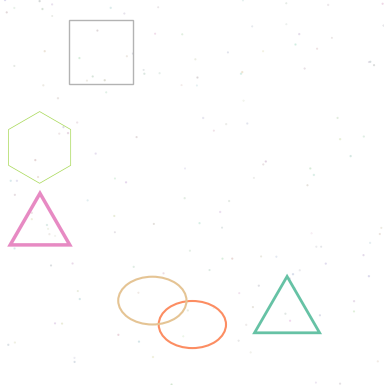[{"shape": "triangle", "thickness": 2, "radius": 0.49, "center": [0.746, 0.184]}, {"shape": "oval", "thickness": 1.5, "radius": 0.44, "center": [0.5, 0.157]}, {"shape": "triangle", "thickness": 2.5, "radius": 0.45, "center": [0.104, 0.409]}, {"shape": "hexagon", "thickness": 0.5, "radius": 0.47, "center": [0.103, 0.617]}, {"shape": "oval", "thickness": 1.5, "radius": 0.44, "center": [0.396, 0.219]}, {"shape": "square", "thickness": 1, "radius": 0.42, "center": [0.263, 0.864]}]